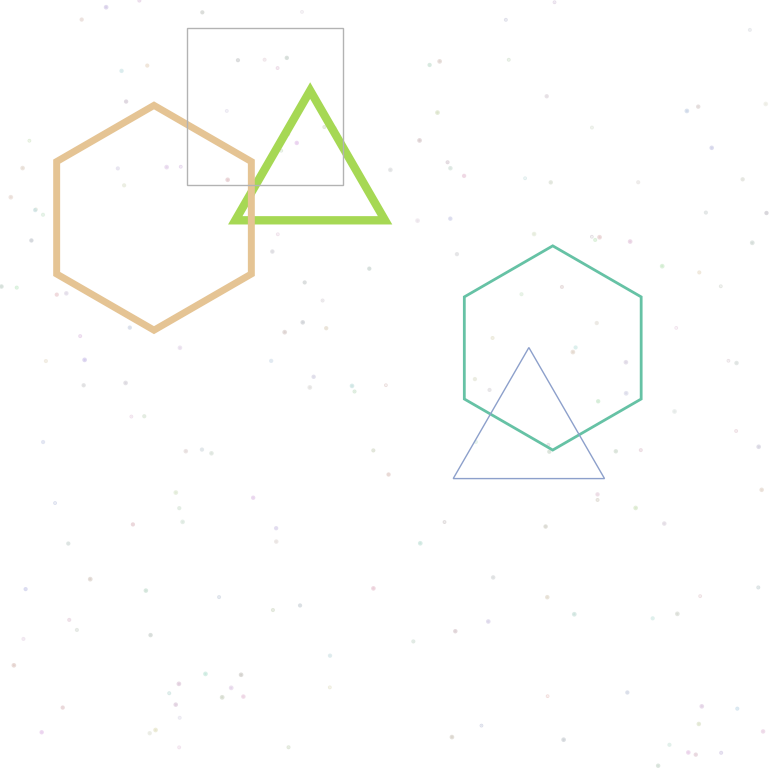[{"shape": "hexagon", "thickness": 1, "radius": 0.66, "center": [0.718, 0.548]}, {"shape": "triangle", "thickness": 0.5, "radius": 0.57, "center": [0.687, 0.435]}, {"shape": "triangle", "thickness": 3, "radius": 0.56, "center": [0.403, 0.77]}, {"shape": "hexagon", "thickness": 2.5, "radius": 0.73, "center": [0.2, 0.717]}, {"shape": "square", "thickness": 0.5, "radius": 0.51, "center": [0.344, 0.861]}]